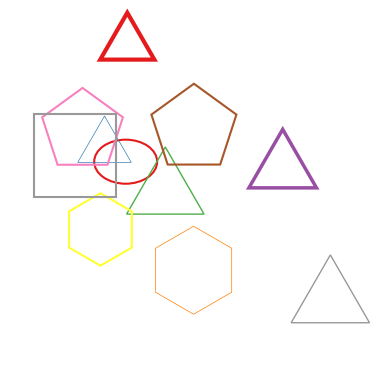[{"shape": "triangle", "thickness": 3, "radius": 0.41, "center": [0.331, 0.886]}, {"shape": "oval", "thickness": 1.5, "radius": 0.41, "center": [0.326, 0.58]}, {"shape": "triangle", "thickness": 0.5, "radius": 0.4, "center": [0.271, 0.618]}, {"shape": "triangle", "thickness": 1, "radius": 0.58, "center": [0.429, 0.502]}, {"shape": "triangle", "thickness": 2.5, "radius": 0.51, "center": [0.734, 0.563]}, {"shape": "hexagon", "thickness": 0.5, "radius": 0.57, "center": [0.503, 0.298]}, {"shape": "hexagon", "thickness": 1.5, "radius": 0.47, "center": [0.261, 0.404]}, {"shape": "pentagon", "thickness": 1.5, "radius": 0.58, "center": [0.504, 0.666]}, {"shape": "pentagon", "thickness": 1.5, "radius": 0.55, "center": [0.214, 0.661]}, {"shape": "square", "thickness": 1.5, "radius": 0.54, "center": [0.194, 0.597]}, {"shape": "triangle", "thickness": 1, "radius": 0.59, "center": [0.858, 0.22]}]